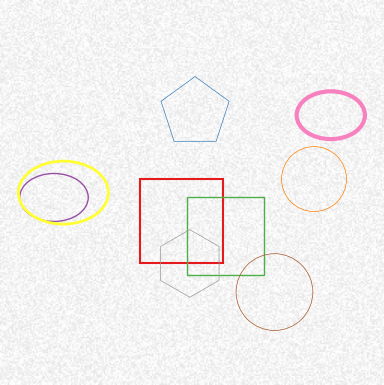[{"shape": "square", "thickness": 1.5, "radius": 0.54, "center": [0.472, 0.425]}, {"shape": "pentagon", "thickness": 0.5, "radius": 0.46, "center": [0.507, 0.708]}, {"shape": "square", "thickness": 1, "radius": 0.5, "center": [0.586, 0.386]}, {"shape": "oval", "thickness": 1, "radius": 0.45, "center": [0.14, 0.487]}, {"shape": "circle", "thickness": 0.5, "radius": 0.42, "center": [0.816, 0.535]}, {"shape": "oval", "thickness": 2, "radius": 0.58, "center": [0.165, 0.5]}, {"shape": "circle", "thickness": 0.5, "radius": 0.5, "center": [0.713, 0.241]}, {"shape": "oval", "thickness": 3, "radius": 0.44, "center": [0.859, 0.701]}, {"shape": "hexagon", "thickness": 0.5, "radius": 0.44, "center": [0.493, 0.316]}]